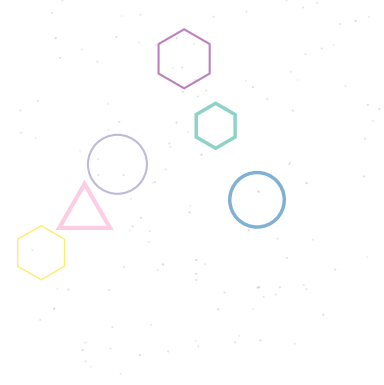[{"shape": "hexagon", "thickness": 2.5, "radius": 0.29, "center": [0.56, 0.673]}, {"shape": "circle", "thickness": 1.5, "radius": 0.38, "center": [0.305, 0.573]}, {"shape": "circle", "thickness": 2.5, "radius": 0.35, "center": [0.668, 0.481]}, {"shape": "triangle", "thickness": 3, "radius": 0.38, "center": [0.22, 0.446]}, {"shape": "hexagon", "thickness": 1.5, "radius": 0.38, "center": [0.478, 0.847]}, {"shape": "hexagon", "thickness": 1, "radius": 0.35, "center": [0.107, 0.344]}]